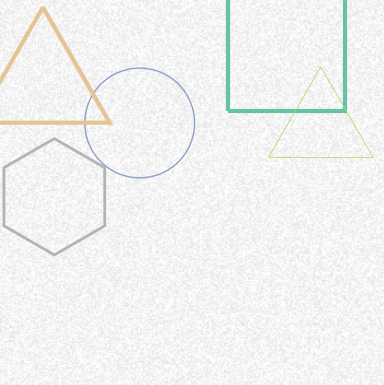[{"shape": "square", "thickness": 3, "radius": 0.76, "center": [0.743, 0.864]}, {"shape": "circle", "thickness": 1, "radius": 0.71, "center": [0.363, 0.681]}, {"shape": "triangle", "thickness": 0.5, "radius": 0.78, "center": [0.833, 0.67]}, {"shape": "triangle", "thickness": 3, "radius": 1.0, "center": [0.112, 0.781]}, {"shape": "hexagon", "thickness": 2, "radius": 0.76, "center": [0.141, 0.489]}]